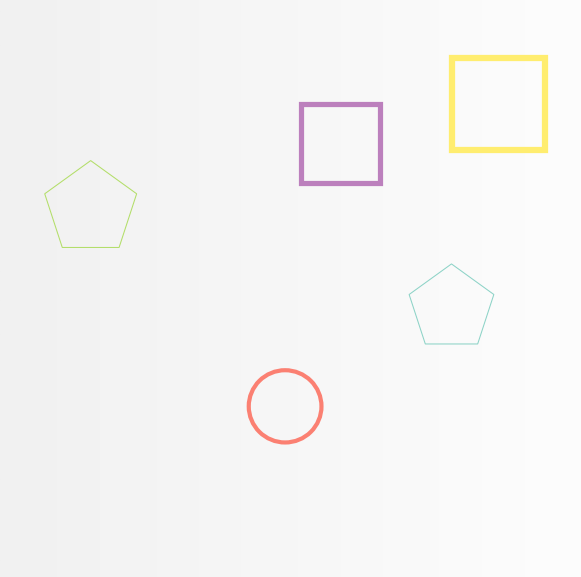[{"shape": "pentagon", "thickness": 0.5, "radius": 0.38, "center": [0.777, 0.466]}, {"shape": "circle", "thickness": 2, "radius": 0.31, "center": [0.491, 0.296]}, {"shape": "pentagon", "thickness": 0.5, "radius": 0.42, "center": [0.156, 0.638]}, {"shape": "square", "thickness": 2.5, "radius": 0.34, "center": [0.585, 0.751]}, {"shape": "square", "thickness": 3, "radius": 0.4, "center": [0.857, 0.82]}]